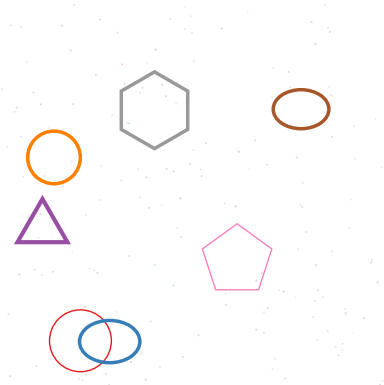[{"shape": "circle", "thickness": 1, "radius": 0.4, "center": [0.209, 0.115]}, {"shape": "oval", "thickness": 2.5, "radius": 0.39, "center": [0.285, 0.113]}, {"shape": "triangle", "thickness": 3, "radius": 0.37, "center": [0.11, 0.408]}, {"shape": "circle", "thickness": 2.5, "radius": 0.34, "center": [0.14, 0.591]}, {"shape": "oval", "thickness": 2.5, "radius": 0.36, "center": [0.782, 0.716]}, {"shape": "pentagon", "thickness": 1, "radius": 0.47, "center": [0.616, 0.324]}, {"shape": "hexagon", "thickness": 2.5, "radius": 0.5, "center": [0.401, 0.714]}]